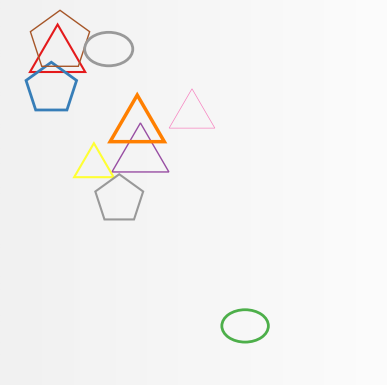[{"shape": "triangle", "thickness": 1.5, "radius": 0.41, "center": [0.149, 0.854]}, {"shape": "pentagon", "thickness": 2, "radius": 0.34, "center": [0.132, 0.77]}, {"shape": "oval", "thickness": 2, "radius": 0.3, "center": [0.633, 0.153]}, {"shape": "triangle", "thickness": 1, "radius": 0.42, "center": [0.362, 0.596]}, {"shape": "triangle", "thickness": 2.5, "radius": 0.4, "center": [0.354, 0.672]}, {"shape": "triangle", "thickness": 1.5, "radius": 0.29, "center": [0.242, 0.569]}, {"shape": "pentagon", "thickness": 1, "radius": 0.4, "center": [0.155, 0.893]}, {"shape": "triangle", "thickness": 0.5, "radius": 0.34, "center": [0.495, 0.701]}, {"shape": "oval", "thickness": 2, "radius": 0.31, "center": [0.281, 0.873]}, {"shape": "pentagon", "thickness": 1.5, "radius": 0.32, "center": [0.308, 0.483]}]